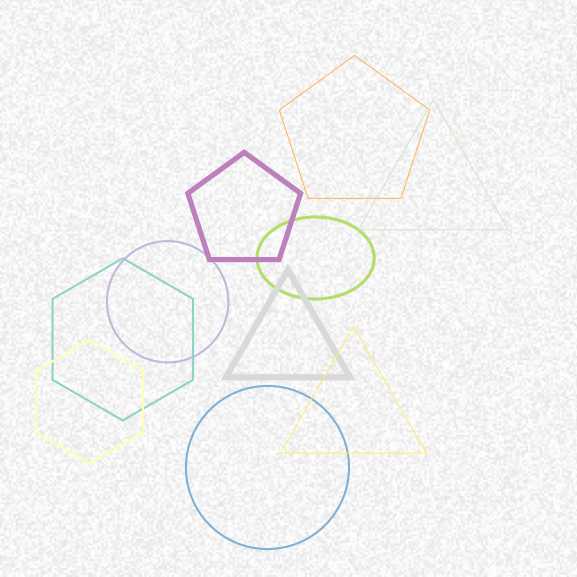[{"shape": "hexagon", "thickness": 1, "radius": 0.7, "center": [0.213, 0.411]}, {"shape": "hexagon", "thickness": 1, "radius": 0.53, "center": [0.155, 0.304]}, {"shape": "circle", "thickness": 1, "radius": 0.53, "center": [0.29, 0.477]}, {"shape": "circle", "thickness": 1, "radius": 0.71, "center": [0.463, 0.19]}, {"shape": "pentagon", "thickness": 0.5, "radius": 0.68, "center": [0.614, 0.766]}, {"shape": "oval", "thickness": 1.5, "radius": 0.51, "center": [0.547, 0.552]}, {"shape": "triangle", "thickness": 3, "radius": 0.62, "center": [0.499, 0.408]}, {"shape": "pentagon", "thickness": 2.5, "radius": 0.51, "center": [0.423, 0.633]}, {"shape": "triangle", "thickness": 0.5, "radius": 0.75, "center": [0.75, 0.676]}, {"shape": "triangle", "thickness": 0.5, "radius": 0.73, "center": [0.612, 0.287]}]